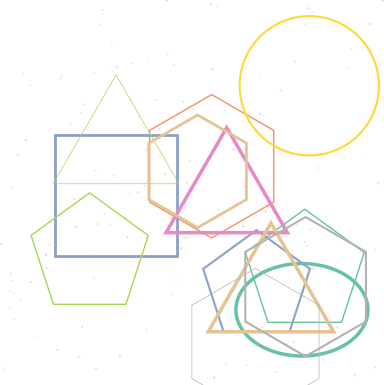[{"shape": "oval", "thickness": 2.5, "radius": 0.86, "center": [0.784, 0.195]}, {"shape": "pentagon", "thickness": 1, "radius": 0.81, "center": [0.792, 0.294]}, {"shape": "hexagon", "thickness": 1, "radius": 0.93, "center": [0.55, 0.568]}, {"shape": "square", "thickness": 2, "radius": 0.79, "center": [0.302, 0.492]}, {"shape": "pentagon", "thickness": 1.5, "radius": 0.73, "center": [0.666, 0.257]}, {"shape": "triangle", "thickness": 2.5, "radius": 0.91, "center": [0.589, 0.487]}, {"shape": "pentagon", "thickness": 1, "radius": 0.8, "center": [0.233, 0.339]}, {"shape": "triangle", "thickness": 0.5, "radius": 0.94, "center": [0.301, 0.617]}, {"shape": "circle", "thickness": 1.5, "radius": 0.9, "center": [0.803, 0.777]}, {"shape": "triangle", "thickness": 2.5, "radius": 0.94, "center": [0.704, 0.232]}, {"shape": "hexagon", "thickness": 2, "radius": 0.73, "center": [0.513, 0.555]}, {"shape": "hexagon", "thickness": 0.5, "radius": 0.95, "center": [0.664, 0.112]}, {"shape": "hexagon", "thickness": 1.5, "radius": 0.9, "center": [0.794, 0.255]}]